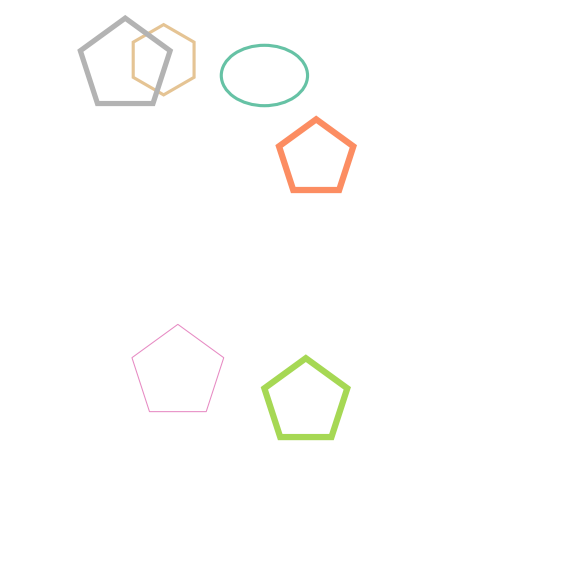[{"shape": "oval", "thickness": 1.5, "radius": 0.37, "center": [0.458, 0.868]}, {"shape": "pentagon", "thickness": 3, "radius": 0.34, "center": [0.547, 0.725]}, {"shape": "pentagon", "thickness": 0.5, "radius": 0.42, "center": [0.308, 0.354]}, {"shape": "pentagon", "thickness": 3, "radius": 0.38, "center": [0.53, 0.303]}, {"shape": "hexagon", "thickness": 1.5, "radius": 0.3, "center": [0.283, 0.896]}, {"shape": "pentagon", "thickness": 2.5, "radius": 0.41, "center": [0.217, 0.886]}]